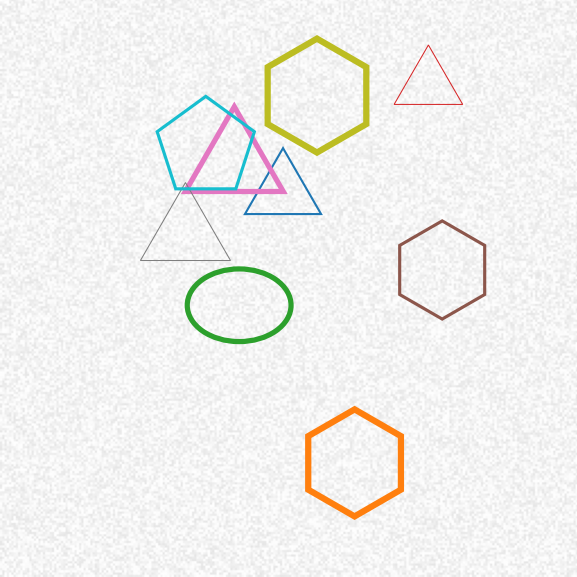[{"shape": "triangle", "thickness": 1, "radius": 0.38, "center": [0.49, 0.667]}, {"shape": "hexagon", "thickness": 3, "radius": 0.46, "center": [0.614, 0.198]}, {"shape": "oval", "thickness": 2.5, "radius": 0.45, "center": [0.414, 0.471]}, {"shape": "triangle", "thickness": 0.5, "radius": 0.34, "center": [0.742, 0.853]}, {"shape": "hexagon", "thickness": 1.5, "radius": 0.42, "center": [0.766, 0.532]}, {"shape": "triangle", "thickness": 2.5, "radius": 0.49, "center": [0.406, 0.716]}, {"shape": "triangle", "thickness": 0.5, "radius": 0.45, "center": [0.321, 0.593]}, {"shape": "hexagon", "thickness": 3, "radius": 0.49, "center": [0.549, 0.834]}, {"shape": "pentagon", "thickness": 1.5, "radius": 0.44, "center": [0.356, 0.744]}]